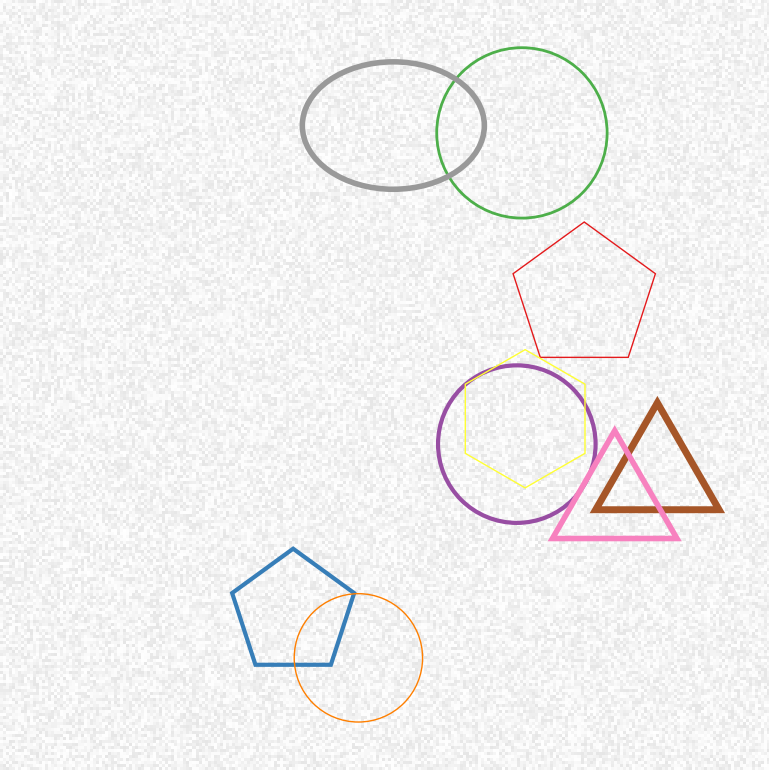[{"shape": "pentagon", "thickness": 0.5, "radius": 0.49, "center": [0.759, 0.615]}, {"shape": "pentagon", "thickness": 1.5, "radius": 0.42, "center": [0.381, 0.204]}, {"shape": "circle", "thickness": 1, "radius": 0.55, "center": [0.678, 0.827]}, {"shape": "circle", "thickness": 1.5, "radius": 0.51, "center": [0.671, 0.423]}, {"shape": "circle", "thickness": 0.5, "radius": 0.42, "center": [0.465, 0.146]}, {"shape": "hexagon", "thickness": 0.5, "radius": 0.45, "center": [0.682, 0.456]}, {"shape": "triangle", "thickness": 2.5, "radius": 0.46, "center": [0.854, 0.384]}, {"shape": "triangle", "thickness": 2, "radius": 0.47, "center": [0.798, 0.347]}, {"shape": "oval", "thickness": 2, "radius": 0.59, "center": [0.511, 0.837]}]